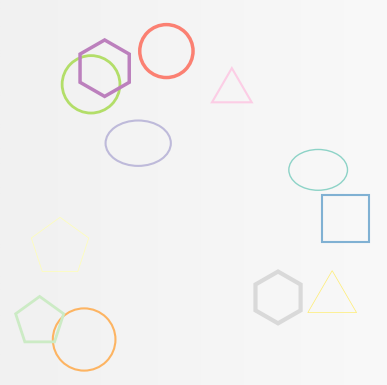[{"shape": "oval", "thickness": 1, "radius": 0.38, "center": [0.821, 0.559]}, {"shape": "pentagon", "thickness": 0.5, "radius": 0.39, "center": [0.155, 0.358]}, {"shape": "oval", "thickness": 1.5, "radius": 0.42, "center": [0.357, 0.628]}, {"shape": "circle", "thickness": 2.5, "radius": 0.34, "center": [0.429, 0.867]}, {"shape": "square", "thickness": 1.5, "radius": 0.3, "center": [0.891, 0.432]}, {"shape": "circle", "thickness": 1.5, "radius": 0.4, "center": [0.217, 0.118]}, {"shape": "circle", "thickness": 2, "radius": 0.37, "center": [0.235, 0.781]}, {"shape": "triangle", "thickness": 1.5, "radius": 0.3, "center": [0.598, 0.764]}, {"shape": "hexagon", "thickness": 3, "radius": 0.34, "center": [0.718, 0.227]}, {"shape": "hexagon", "thickness": 2.5, "radius": 0.37, "center": [0.27, 0.823]}, {"shape": "pentagon", "thickness": 2, "radius": 0.33, "center": [0.102, 0.165]}, {"shape": "triangle", "thickness": 0.5, "radius": 0.36, "center": [0.857, 0.224]}]